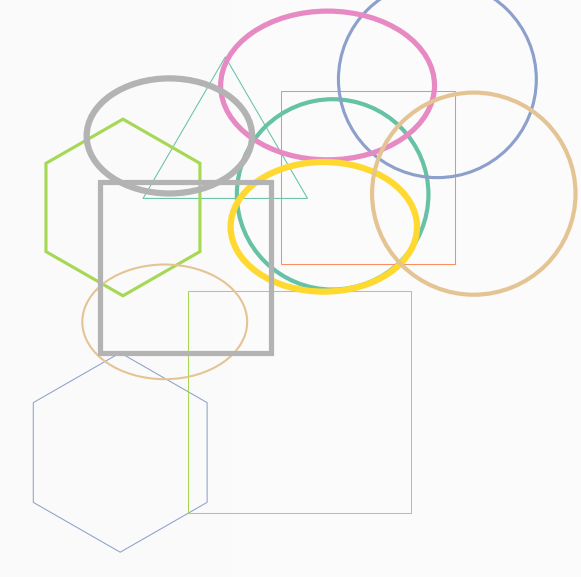[{"shape": "triangle", "thickness": 0.5, "radius": 0.82, "center": [0.388, 0.737]}, {"shape": "circle", "thickness": 2, "radius": 0.82, "center": [0.572, 0.663]}, {"shape": "square", "thickness": 0.5, "radius": 0.75, "center": [0.633, 0.691]}, {"shape": "circle", "thickness": 1.5, "radius": 0.85, "center": [0.752, 0.862]}, {"shape": "hexagon", "thickness": 0.5, "radius": 0.86, "center": [0.207, 0.216]}, {"shape": "oval", "thickness": 2.5, "radius": 0.92, "center": [0.564, 0.851]}, {"shape": "hexagon", "thickness": 1.5, "radius": 0.76, "center": [0.212, 0.64]}, {"shape": "square", "thickness": 0.5, "radius": 0.96, "center": [0.515, 0.304]}, {"shape": "oval", "thickness": 3, "radius": 0.8, "center": [0.557, 0.606]}, {"shape": "circle", "thickness": 2, "radius": 0.88, "center": [0.815, 0.664]}, {"shape": "oval", "thickness": 1, "radius": 0.71, "center": [0.283, 0.442]}, {"shape": "oval", "thickness": 3, "radius": 0.71, "center": [0.291, 0.764]}, {"shape": "square", "thickness": 2.5, "radius": 0.74, "center": [0.319, 0.536]}]